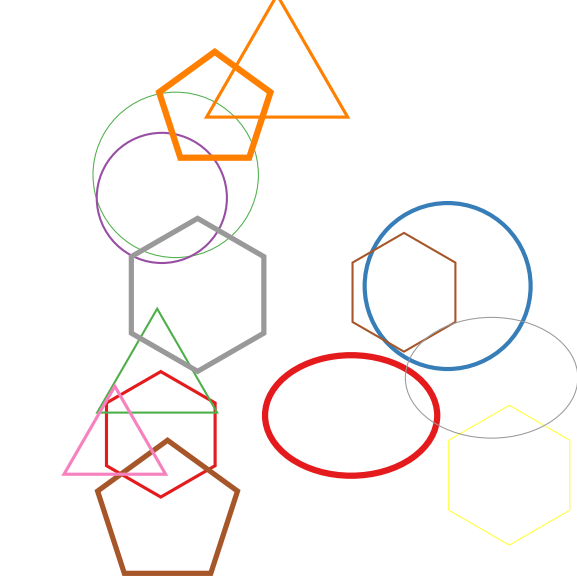[{"shape": "oval", "thickness": 3, "radius": 0.75, "center": [0.608, 0.28]}, {"shape": "hexagon", "thickness": 1.5, "radius": 0.54, "center": [0.278, 0.247]}, {"shape": "circle", "thickness": 2, "radius": 0.72, "center": [0.775, 0.504]}, {"shape": "triangle", "thickness": 1, "radius": 0.6, "center": [0.272, 0.345]}, {"shape": "circle", "thickness": 0.5, "radius": 0.72, "center": [0.304, 0.696]}, {"shape": "circle", "thickness": 1, "radius": 0.56, "center": [0.28, 0.656]}, {"shape": "triangle", "thickness": 1.5, "radius": 0.71, "center": [0.48, 0.867]}, {"shape": "pentagon", "thickness": 3, "radius": 0.51, "center": [0.372, 0.808]}, {"shape": "hexagon", "thickness": 0.5, "radius": 0.61, "center": [0.882, 0.176]}, {"shape": "pentagon", "thickness": 2.5, "radius": 0.64, "center": [0.29, 0.109]}, {"shape": "hexagon", "thickness": 1, "radius": 0.51, "center": [0.7, 0.493]}, {"shape": "triangle", "thickness": 1.5, "radius": 0.51, "center": [0.199, 0.229]}, {"shape": "hexagon", "thickness": 2.5, "radius": 0.66, "center": [0.342, 0.489]}, {"shape": "oval", "thickness": 0.5, "radius": 0.75, "center": [0.851, 0.345]}]